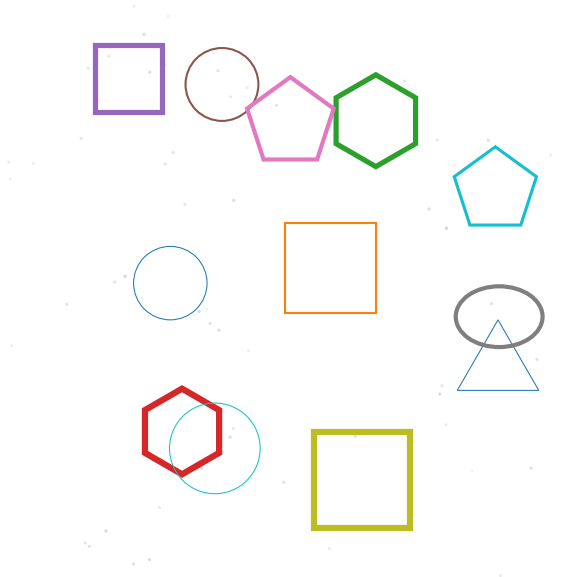[{"shape": "circle", "thickness": 0.5, "radius": 0.32, "center": [0.295, 0.509]}, {"shape": "triangle", "thickness": 0.5, "radius": 0.41, "center": [0.862, 0.364]}, {"shape": "square", "thickness": 1, "radius": 0.39, "center": [0.572, 0.535]}, {"shape": "hexagon", "thickness": 2.5, "radius": 0.4, "center": [0.651, 0.79]}, {"shape": "hexagon", "thickness": 3, "radius": 0.37, "center": [0.315, 0.252]}, {"shape": "square", "thickness": 2.5, "radius": 0.29, "center": [0.223, 0.864]}, {"shape": "circle", "thickness": 1, "radius": 0.32, "center": [0.384, 0.853]}, {"shape": "pentagon", "thickness": 2, "radius": 0.39, "center": [0.503, 0.787]}, {"shape": "oval", "thickness": 2, "radius": 0.38, "center": [0.864, 0.451]}, {"shape": "square", "thickness": 3, "radius": 0.42, "center": [0.627, 0.167]}, {"shape": "pentagon", "thickness": 1.5, "radius": 0.37, "center": [0.858, 0.67]}, {"shape": "circle", "thickness": 0.5, "radius": 0.39, "center": [0.372, 0.223]}]